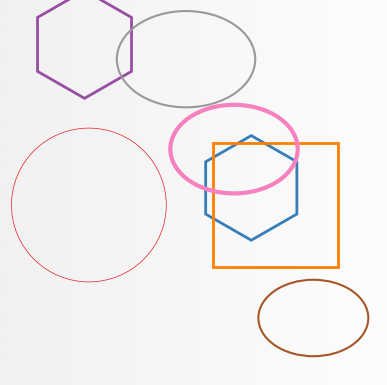[{"shape": "circle", "thickness": 0.5, "radius": 1.0, "center": [0.229, 0.468]}, {"shape": "hexagon", "thickness": 2, "radius": 0.68, "center": [0.648, 0.512]}, {"shape": "hexagon", "thickness": 2, "radius": 0.7, "center": [0.218, 0.885]}, {"shape": "square", "thickness": 2, "radius": 0.81, "center": [0.712, 0.468]}, {"shape": "oval", "thickness": 1.5, "radius": 0.71, "center": [0.809, 0.174]}, {"shape": "oval", "thickness": 3, "radius": 0.82, "center": [0.604, 0.613]}, {"shape": "oval", "thickness": 1.5, "radius": 0.89, "center": [0.48, 0.846]}]